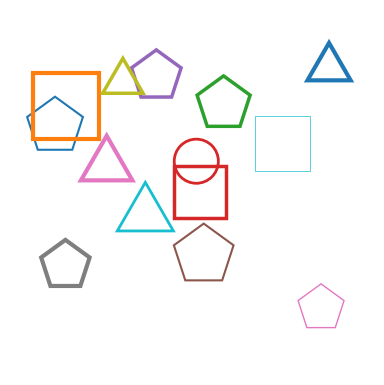[{"shape": "triangle", "thickness": 3, "radius": 0.32, "center": [0.855, 0.824]}, {"shape": "pentagon", "thickness": 1.5, "radius": 0.38, "center": [0.143, 0.673]}, {"shape": "square", "thickness": 3, "radius": 0.43, "center": [0.171, 0.724]}, {"shape": "pentagon", "thickness": 2.5, "radius": 0.36, "center": [0.581, 0.73]}, {"shape": "circle", "thickness": 2, "radius": 0.29, "center": [0.51, 0.581]}, {"shape": "square", "thickness": 2.5, "radius": 0.34, "center": [0.519, 0.502]}, {"shape": "pentagon", "thickness": 2.5, "radius": 0.34, "center": [0.406, 0.803]}, {"shape": "pentagon", "thickness": 1.5, "radius": 0.41, "center": [0.529, 0.338]}, {"shape": "pentagon", "thickness": 1, "radius": 0.31, "center": [0.834, 0.2]}, {"shape": "triangle", "thickness": 3, "radius": 0.39, "center": [0.277, 0.57]}, {"shape": "pentagon", "thickness": 3, "radius": 0.33, "center": [0.17, 0.311]}, {"shape": "triangle", "thickness": 2.5, "radius": 0.3, "center": [0.319, 0.788]}, {"shape": "square", "thickness": 0.5, "radius": 0.36, "center": [0.734, 0.626]}, {"shape": "triangle", "thickness": 2, "radius": 0.42, "center": [0.377, 0.442]}]